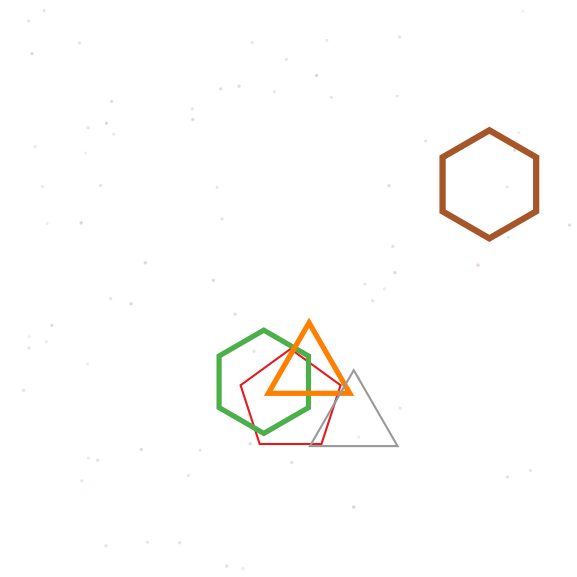[{"shape": "pentagon", "thickness": 1, "radius": 0.46, "center": [0.503, 0.304]}, {"shape": "hexagon", "thickness": 2.5, "radius": 0.45, "center": [0.457, 0.338]}, {"shape": "triangle", "thickness": 2.5, "radius": 0.41, "center": [0.535, 0.359]}, {"shape": "hexagon", "thickness": 3, "radius": 0.47, "center": [0.847, 0.68]}, {"shape": "triangle", "thickness": 1, "radius": 0.44, "center": [0.613, 0.27]}]